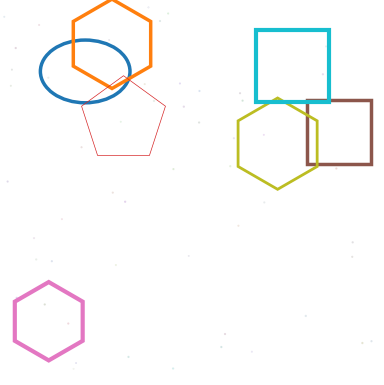[{"shape": "oval", "thickness": 2.5, "radius": 0.58, "center": [0.221, 0.814]}, {"shape": "hexagon", "thickness": 2.5, "radius": 0.58, "center": [0.291, 0.886]}, {"shape": "pentagon", "thickness": 0.5, "radius": 0.57, "center": [0.321, 0.689]}, {"shape": "square", "thickness": 2.5, "radius": 0.42, "center": [0.881, 0.657]}, {"shape": "hexagon", "thickness": 3, "radius": 0.51, "center": [0.127, 0.166]}, {"shape": "hexagon", "thickness": 2, "radius": 0.59, "center": [0.721, 0.627]}, {"shape": "square", "thickness": 3, "radius": 0.47, "center": [0.759, 0.828]}]